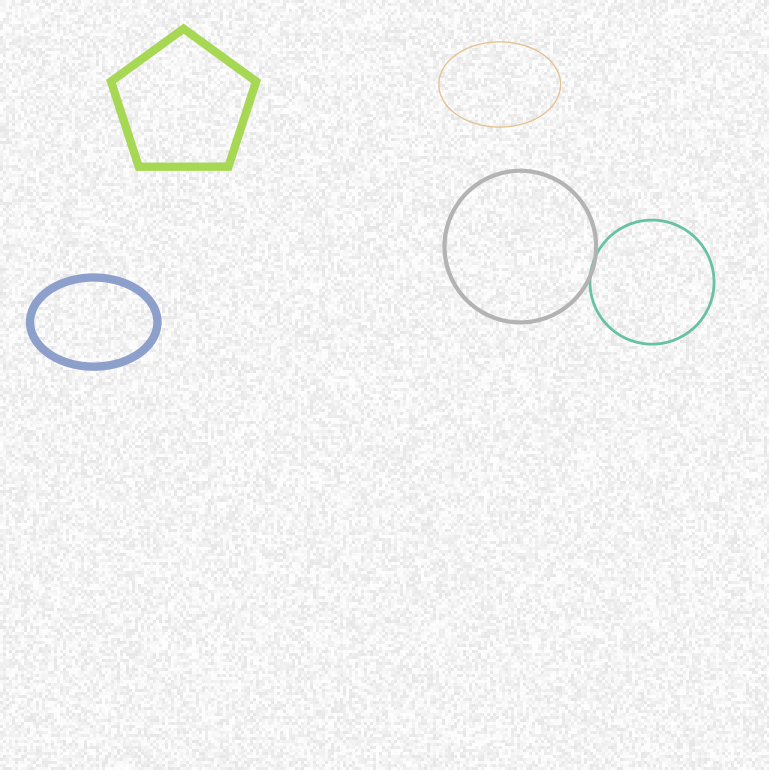[{"shape": "circle", "thickness": 1, "radius": 0.4, "center": [0.847, 0.634]}, {"shape": "oval", "thickness": 3, "radius": 0.41, "center": [0.122, 0.582]}, {"shape": "pentagon", "thickness": 3, "radius": 0.5, "center": [0.238, 0.864]}, {"shape": "oval", "thickness": 0.5, "radius": 0.4, "center": [0.649, 0.89]}, {"shape": "circle", "thickness": 1.5, "radius": 0.49, "center": [0.676, 0.68]}]